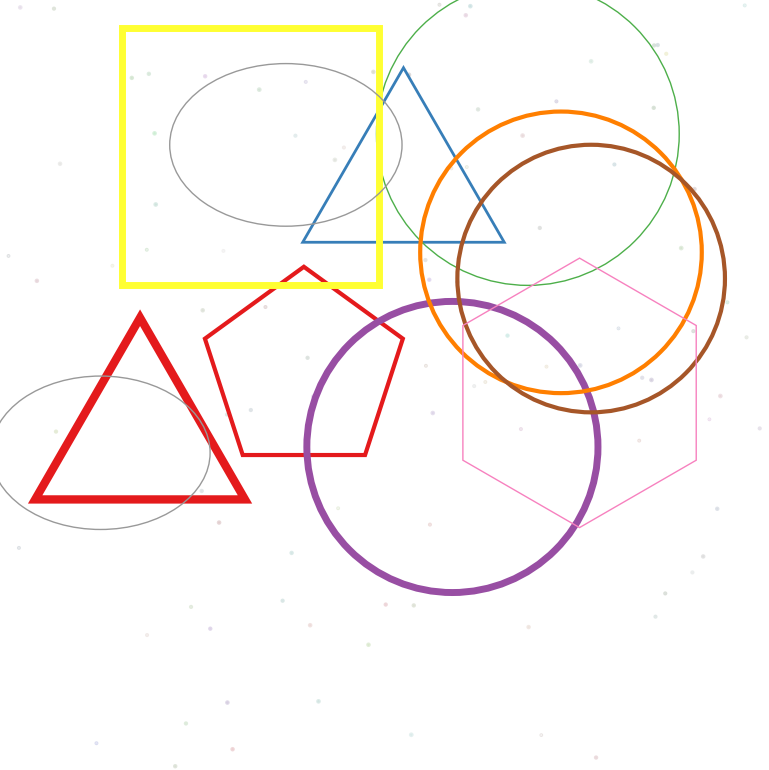[{"shape": "pentagon", "thickness": 1.5, "radius": 0.68, "center": [0.395, 0.518]}, {"shape": "triangle", "thickness": 3, "radius": 0.79, "center": [0.182, 0.43]}, {"shape": "triangle", "thickness": 1, "radius": 0.76, "center": [0.524, 0.761]}, {"shape": "circle", "thickness": 0.5, "radius": 0.98, "center": [0.686, 0.826]}, {"shape": "circle", "thickness": 2.5, "radius": 0.95, "center": [0.588, 0.42]}, {"shape": "circle", "thickness": 1.5, "radius": 0.91, "center": [0.729, 0.672]}, {"shape": "square", "thickness": 2.5, "radius": 0.83, "center": [0.325, 0.796]}, {"shape": "circle", "thickness": 1.5, "radius": 0.87, "center": [0.768, 0.638]}, {"shape": "hexagon", "thickness": 0.5, "radius": 0.87, "center": [0.753, 0.49]}, {"shape": "oval", "thickness": 0.5, "radius": 0.75, "center": [0.371, 0.812]}, {"shape": "oval", "thickness": 0.5, "radius": 0.71, "center": [0.131, 0.412]}]